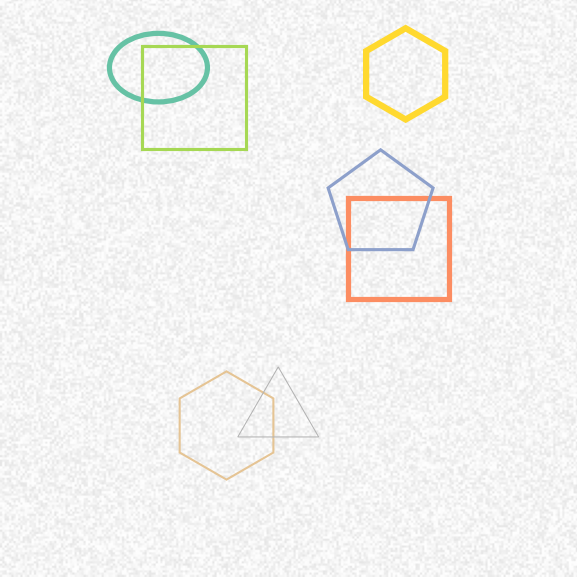[{"shape": "oval", "thickness": 2.5, "radius": 0.42, "center": [0.274, 0.882]}, {"shape": "square", "thickness": 2.5, "radius": 0.44, "center": [0.69, 0.568]}, {"shape": "pentagon", "thickness": 1.5, "radius": 0.48, "center": [0.659, 0.644]}, {"shape": "square", "thickness": 1.5, "radius": 0.45, "center": [0.336, 0.83]}, {"shape": "hexagon", "thickness": 3, "radius": 0.4, "center": [0.702, 0.871]}, {"shape": "hexagon", "thickness": 1, "radius": 0.47, "center": [0.392, 0.262]}, {"shape": "triangle", "thickness": 0.5, "radius": 0.4, "center": [0.482, 0.283]}]